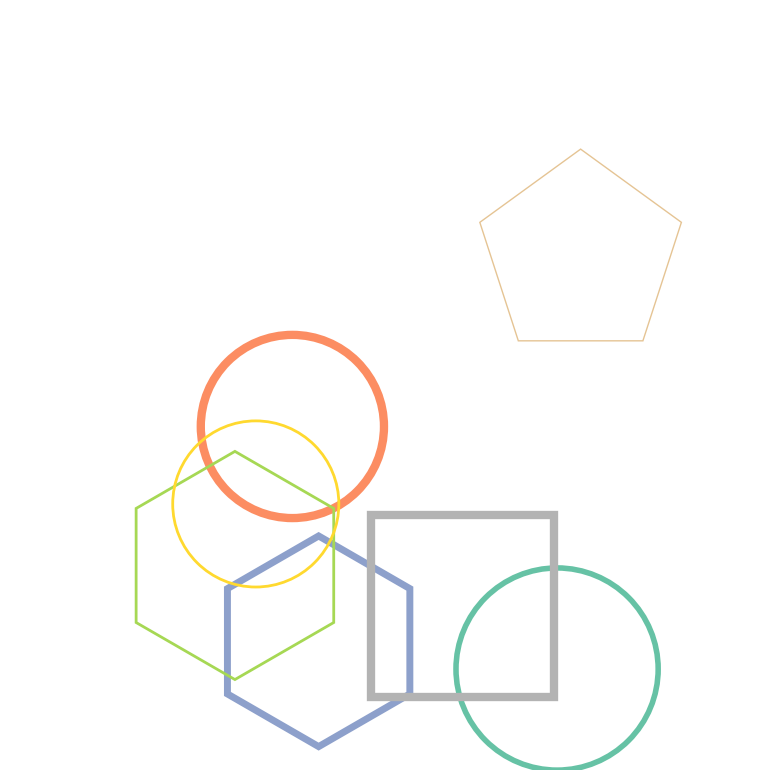[{"shape": "circle", "thickness": 2, "radius": 0.66, "center": [0.723, 0.131]}, {"shape": "circle", "thickness": 3, "radius": 0.59, "center": [0.38, 0.446]}, {"shape": "hexagon", "thickness": 2.5, "radius": 0.68, "center": [0.414, 0.167]}, {"shape": "hexagon", "thickness": 1, "radius": 0.74, "center": [0.305, 0.266]}, {"shape": "circle", "thickness": 1, "radius": 0.54, "center": [0.332, 0.346]}, {"shape": "pentagon", "thickness": 0.5, "radius": 0.69, "center": [0.754, 0.669]}, {"shape": "square", "thickness": 3, "radius": 0.59, "center": [0.601, 0.213]}]